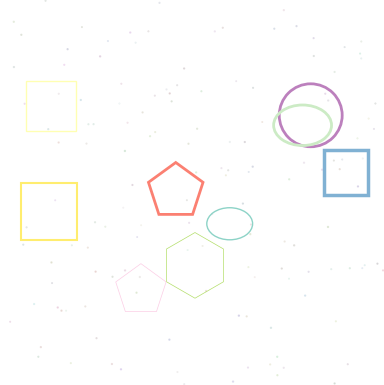[{"shape": "oval", "thickness": 1, "radius": 0.3, "center": [0.597, 0.419]}, {"shape": "square", "thickness": 1, "radius": 0.32, "center": [0.133, 0.726]}, {"shape": "pentagon", "thickness": 2, "radius": 0.37, "center": [0.457, 0.503]}, {"shape": "square", "thickness": 2.5, "radius": 0.29, "center": [0.899, 0.553]}, {"shape": "hexagon", "thickness": 0.5, "radius": 0.43, "center": [0.506, 0.311]}, {"shape": "pentagon", "thickness": 0.5, "radius": 0.34, "center": [0.366, 0.246]}, {"shape": "circle", "thickness": 2, "radius": 0.41, "center": [0.807, 0.701]}, {"shape": "oval", "thickness": 2, "radius": 0.38, "center": [0.786, 0.675]}, {"shape": "square", "thickness": 1.5, "radius": 0.37, "center": [0.128, 0.451]}]